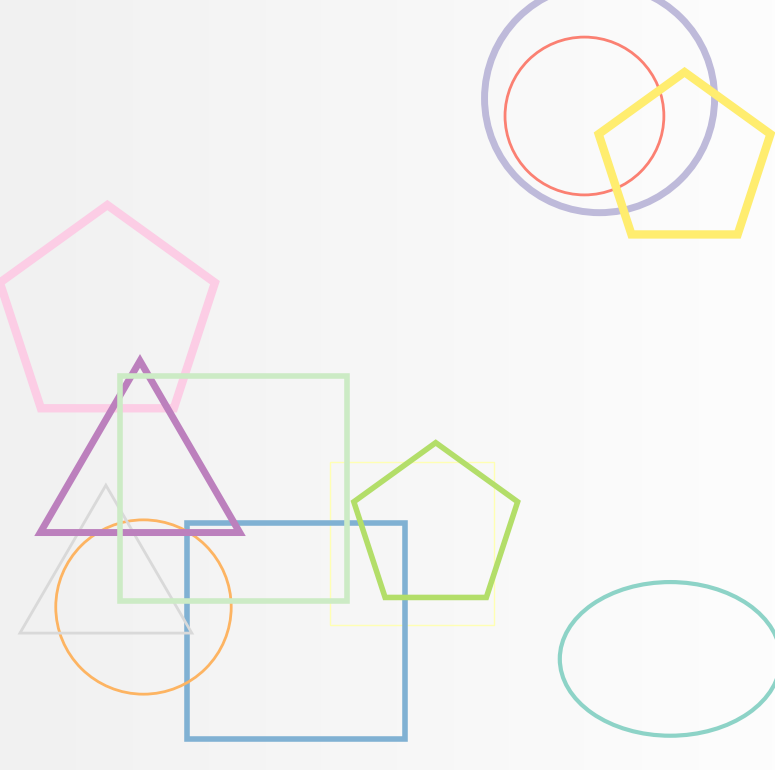[{"shape": "oval", "thickness": 1.5, "radius": 0.71, "center": [0.865, 0.144]}, {"shape": "square", "thickness": 0.5, "radius": 0.53, "center": [0.531, 0.294]}, {"shape": "circle", "thickness": 2.5, "radius": 0.74, "center": [0.774, 0.872]}, {"shape": "circle", "thickness": 1, "radius": 0.51, "center": [0.754, 0.849]}, {"shape": "square", "thickness": 2, "radius": 0.7, "center": [0.381, 0.18]}, {"shape": "circle", "thickness": 1, "radius": 0.57, "center": [0.185, 0.212]}, {"shape": "pentagon", "thickness": 2, "radius": 0.56, "center": [0.562, 0.314]}, {"shape": "pentagon", "thickness": 3, "radius": 0.73, "center": [0.139, 0.588]}, {"shape": "triangle", "thickness": 1, "radius": 0.64, "center": [0.137, 0.242]}, {"shape": "triangle", "thickness": 2.5, "radius": 0.74, "center": [0.181, 0.383]}, {"shape": "square", "thickness": 2, "radius": 0.73, "center": [0.301, 0.366]}, {"shape": "pentagon", "thickness": 3, "radius": 0.58, "center": [0.883, 0.79]}]